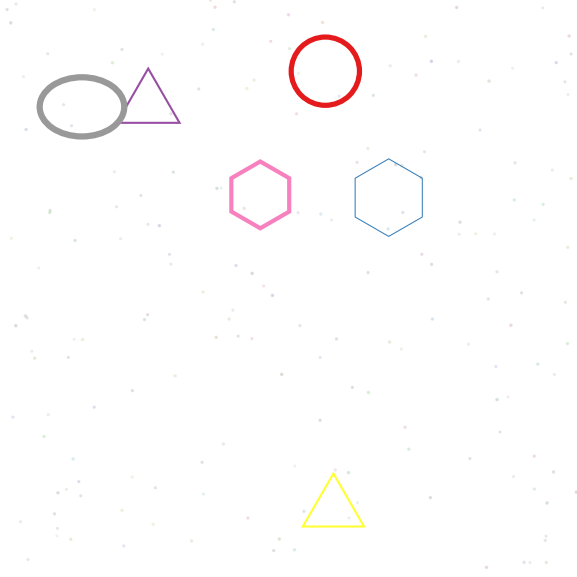[{"shape": "circle", "thickness": 2.5, "radius": 0.3, "center": [0.563, 0.876]}, {"shape": "hexagon", "thickness": 0.5, "radius": 0.34, "center": [0.673, 0.657]}, {"shape": "triangle", "thickness": 1, "radius": 0.31, "center": [0.257, 0.818]}, {"shape": "triangle", "thickness": 1, "radius": 0.31, "center": [0.577, 0.118]}, {"shape": "hexagon", "thickness": 2, "radius": 0.29, "center": [0.451, 0.662]}, {"shape": "oval", "thickness": 3, "radius": 0.37, "center": [0.142, 0.814]}]